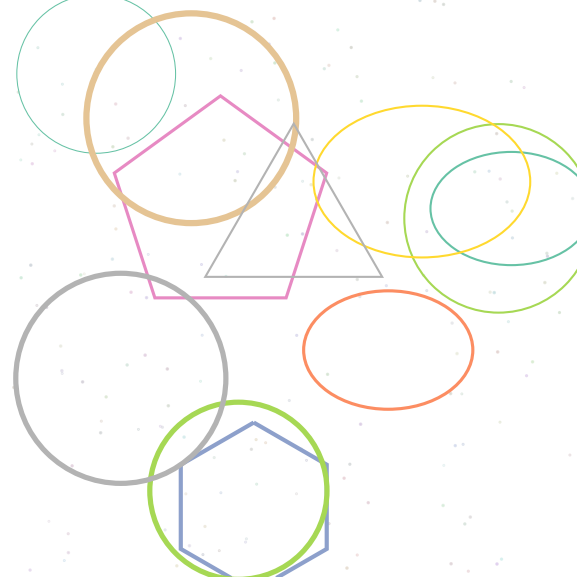[{"shape": "circle", "thickness": 0.5, "radius": 0.69, "center": [0.167, 0.871]}, {"shape": "oval", "thickness": 1, "radius": 0.7, "center": [0.885, 0.638]}, {"shape": "oval", "thickness": 1.5, "radius": 0.73, "center": [0.672, 0.393]}, {"shape": "hexagon", "thickness": 2, "radius": 0.73, "center": [0.439, 0.122]}, {"shape": "pentagon", "thickness": 1.5, "radius": 0.97, "center": [0.382, 0.64]}, {"shape": "circle", "thickness": 1, "radius": 0.82, "center": [0.863, 0.621]}, {"shape": "circle", "thickness": 2.5, "radius": 0.77, "center": [0.413, 0.149]}, {"shape": "oval", "thickness": 1, "radius": 0.94, "center": [0.731, 0.685]}, {"shape": "circle", "thickness": 3, "radius": 0.91, "center": [0.331, 0.794]}, {"shape": "triangle", "thickness": 1, "radius": 0.88, "center": [0.509, 0.608]}, {"shape": "circle", "thickness": 2.5, "radius": 0.91, "center": [0.209, 0.344]}]